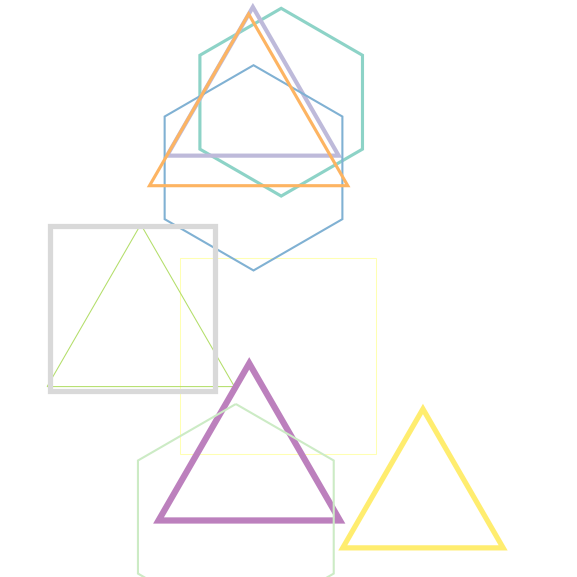[{"shape": "hexagon", "thickness": 1.5, "radius": 0.81, "center": [0.487, 0.822]}, {"shape": "square", "thickness": 0.5, "radius": 0.85, "center": [0.481, 0.382]}, {"shape": "triangle", "thickness": 2, "radius": 0.86, "center": [0.438, 0.815]}, {"shape": "hexagon", "thickness": 1, "radius": 0.89, "center": [0.439, 0.709]}, {"shape": "triangle", "thickness": 1.5, "radius": 0.99, "center": [0.431, 0.777]}, {"shape": "triangle", "thickness": 0.5, "radius": 0.94, "center": [0.244, 0.423]}, {"shape": "square", "thickness": 2.5, "radius": 0.71, "center": [0.23, 0.465]}, {"shape": "triangle", "thickness": 3, "radius": 0.91, "center": [0.432, 0.189]}, {"shape": "hexagon", "thickness": 1, "radius": 0.98, "center": [0.408, 0.104]}, {"shape": "triangle", "thickness": 2.5, "radius": 0.8, "center": [0.732, 0.131]}]